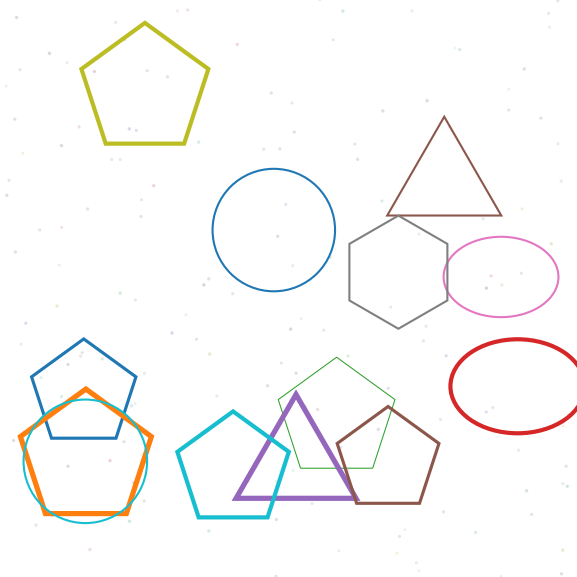[{"shape": "circle", "thickness": 1, "radius": 0.53, "center": [0.474, 0.601]}, {"shape": "pentagon", "thickness": 1.5, "radius": 0.48, "center": [0.145, 0.317]}, {"shape": "pentagon", "thickness": 2.5, "radius": 0.6, "center": [0.149, 0.206]}, {"shape": "pentagon", "thickness": 0.5, "radius": 0.53, "center": [0.583, 0.274]}, {"shape": "oval", "thickness": 2, "radius": 0.58, "center": [0.896, 0.33]}, {"shape": "triangle", "thickness": 2.5, "radius": 0.6, "center": [0.513, 0.196]}, {"shape": "pentagon", "thickness": 1.5, "radius": 0.46, "center": [0.672, 0.203]}, {"shape": "triangle", "thickness": 1, "radius": 0.57, "center": [0.769, 0.683]}, {"shape": "oval", "thickness": 1, "radius": 0.5, "center": [0.868, 0.52]}, {"shape": "hexagon", "thickness": 1, "radius": 0.49, "center": [0.69, 0.528]}, {"shape": "pentagon", "thickness": 2, "radius": 0.58, "center": [0.251, 0.844]}, {"shape": "circle", "thickness": 1, "radius": 0.53, "center": [0.148, 0.2]}, {"shape": "pentagon", "thickness": 2, "radius": 0.51, "center": [0.404, 0.185]}]